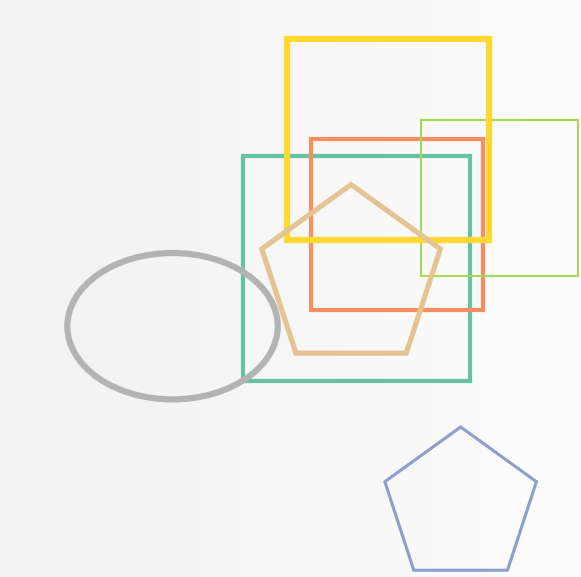[{"shape": "square", "thickness": 2, "radius": 0.97, "center": [0.613, 0.535]}, {"shape": "square", "thickness": 2, "radius": 0.74, "center": [0.683, 0.61]}, {"shape": "pentagon", "thickness": 1.5, "radius": 0.69, "center": [0.792, 0.123]}, {"shape": "square", "thickness": 1, "radius": 0.68, "center": [0.859, 0.656]}, {"shape": "square", "thickness": 3, "radius": 0.87, "center": [0.667, 0.757]}, {"shape": "pentagon", "thickness": 2.5, "radius": 0.81, "center": [0.604, 0.518]}, {"shape": "oval", "thickness": 3, "radius": 0.9, "center": [0.297, 0.434]}]